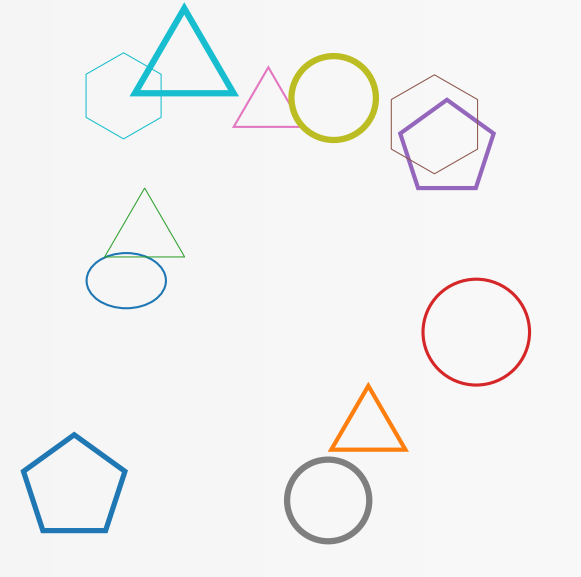[{"shape": "oval", "thickness": 1, "radius": 0.34, "center": [0.217, 0.513]}, {"shape": "pentagon", "thickness": 2.5, "radius": 0.46, "center": [0.128, 0.155]}, {"shape": "triangle", "thickness": 2, "radius": 0.37, "center": [0.634, 0.257]}, {"shape": "triangle", "thickness": 0.5, "radius": 0.4, "center": [0.249, 0.594]}, {"shape": "circle", "thickness": 1.5, "radius": 0.46, "center": [0.819, 0.424]}, {"shape": "pentagon", "thickness": 2, "radius": 0.42, "center": [0.769, 0.742]}, {"shape": "hexagon", "thickness": 0.5, "radius": 0.43, "center": [0.747, 0.784]}, {"shape": "triangle", "thickness": 1, "radius": 0.34, "center": [0.462, 0.814]}, {"shape": "circle", "thickness": 3, "radius": 0.35, "center": [0.565, 0.133]}, {"shape": "circle", "thickness": 3, "radius": 0.36, "center": [0.574, 0.829]}, {"shape": "hexagon", "thickness": 0.5, "radius": 0.37, "center": [0.213, 0.833]}, {"shape": "triangle", "thickness": 3, "radius": 0.49, "center": [0.317, 0.887]}]